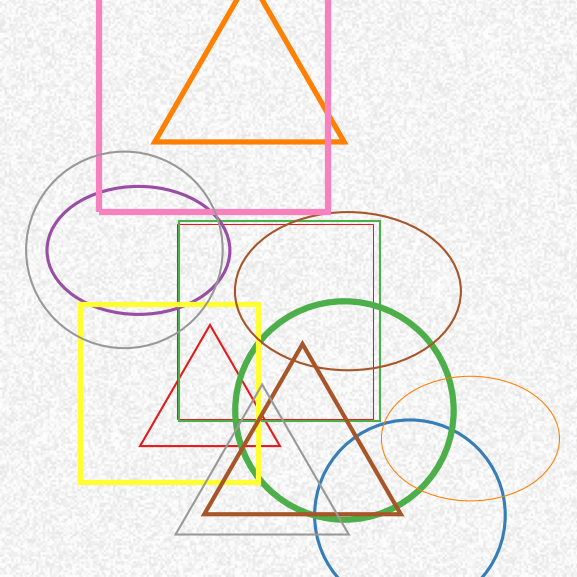[{"shape": "triangle", "thickness": 1, "radius": 0.7, "center": [0.364, 0.297]}, {"shape": "square", "thickness": 0.5, "radius": 0.85, "center": [0.476, 0.443]}, {"shape": "circle", "thickness": 1.5, "radius": 0.83, "center": [0.71, 0.107]}, {"shape": "square", "thickness": 1, "radius": 0.87, "center": [0.484, 0.443]}, {"shape": "circle", "thickness": 3, "radius": 0.95, "center": [0.596, 0.288]}, {"shape": "oval", "thickness": 1.5, "radius": 0.79, "center": [0.24, 0.566]}, {"shape": "oval", "thickness": 0.5, "radius": 0.77, "center": [0.815, 0.24]}, {"shape": "triangle", "thickness": 2.5, "radius": 0.95, "center": [0.432, 0.848]}, {"shape": "square", "thickness": 2.5, "radius": 0.77, "center": [0.292, 0.318]}, {"shape": "triangle", "thickness": 2, "radius": 0.98, "center": [0.524, 0.207]}, {"shape": "oval", "thickness": 1, "radius": 0.98, "center": [0.602, 0.495]}, {"shape": "square", "thickness": 3, "radius": 0.99, "center": [0.369, 0.83]}, {"shape": "circle", "thickness": 1, "radius": 0.85, "center": [0.215, 0.566]}, {"shape": "triangle", "thickness": 1, "radius": 0.87, "center": [0.454, 0.16]}]